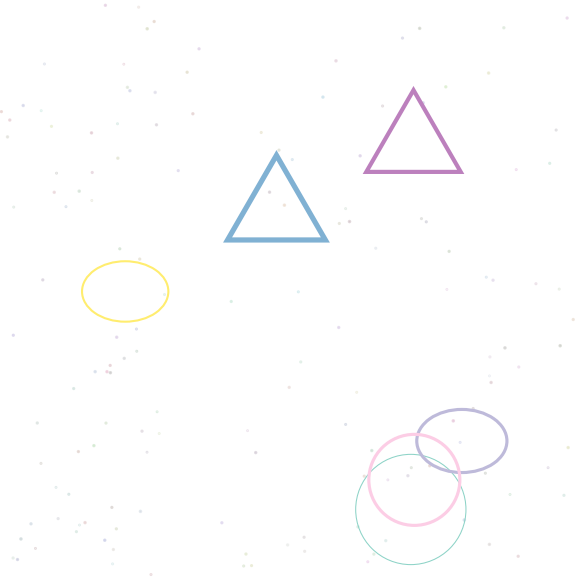[{"shape": "circle", "thickness": 0.5, "radius": 0.48, "center": [0.711, 0.117]}, {"shape": "oval", "thickness": 1.5, "radius": 0.39, "center": [0.8, 0.236]}, {"shape": "triangle", "thickness": 2.5, "radius": 0.49, "center": [0.479, 0.632]}, {"shape": "circle", "thickness": 1.5, "radius": 0.39, "center": [0.717, 0.168]}, {"shape": "triangle", "thickness": 2, "radius": 0.47, "center": [0.716, 0.749]}, {"shape": "oval", "thickness": 1, "radius": 0.37, "center": [0.217, 0.494]}]